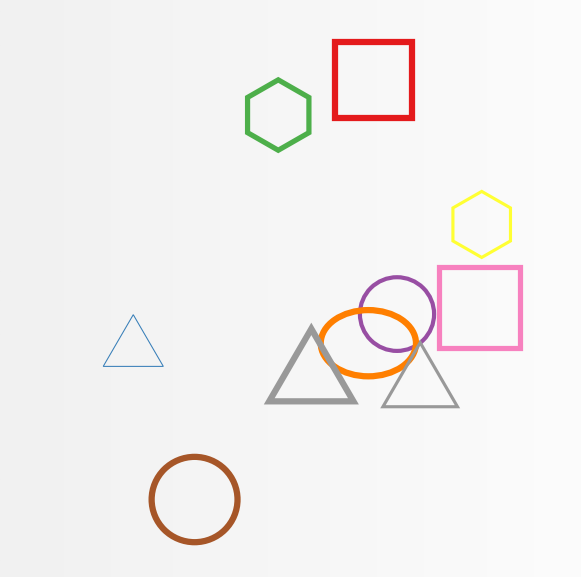[{"shape": "square", "thickness": 3, "radius": 0.33, "center": [0.643, 0.861]}, {"shape": "triangle", "thickness": 0.5, "radius": 0.3, "center": [0.229, 0.395]}, {"shape": "hexagon", "thickness": 2.5, "radius": 0.3, "center": [0.479, 0.8]}, {"shape": "circle", "thickness": 2, "radius": 0.32, "center": [0.683, 0.455]}, {"shape": "oval", "thickness": 3, "radius": 0.41, "center": [0.634, 0.405]}, {"shape": "hexagon", "thickness": 1.5, "radius": 0.29, "center": [0.829, 0.611]}, {"shape": "circle", "thickness": 3, "radius": 0.37, "center": [0.335, 0.134]}, {"shape": "square", "thickness": 2.5, "radius": 0.35, "center": [0.825, 0.467]}, {"shape": "triangle", "thickness": 3, "radius": 0.42, "center": [0.536, 0.346]}, {"shape": "triangle", "thickness": 1.5, "radius": 0.37, "center": [0.723, 0.332]}]